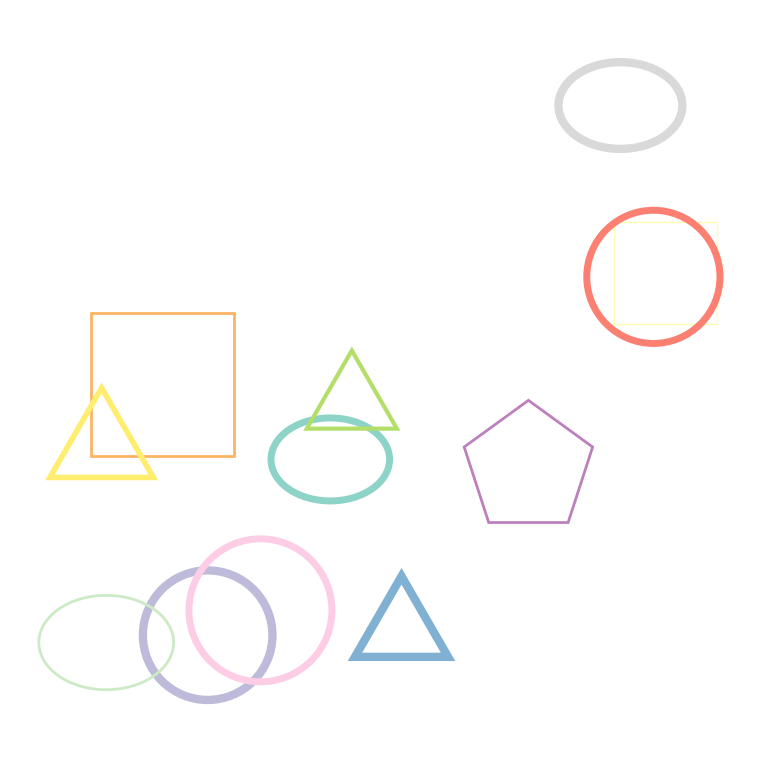[{"shape": "oval", "thickness": 2.5, "radius": 0.38, "center": [0.429, 0.403]}, {"shape": "square", "thickness": 0.5, "radius": 0.33, "center": [0.864, 0.645]}, {"shape": "circle", "thickness": 3, "radius": 0.42, "center": [0.27, 0.175]}, {"shape": "circle", "thickness": 2.5, "radius": 0.43, "center": [0.849, 0.64]}, {"shape": "triangle", "thickness": 3, "radius": 0.35, "center": [0.521, 0.182]}, {"shape": "square", "thickness": 1, "radius": 0.47, "center": [0.211, 0.501]}, {"shape": "triangle", "thickness": 1.5, "radius": 0.34, "center": [0.457, 0.477]}, {"shape": "circle", "thickness": 2.5, "radius": 0.46, "center": [0.338, 0.207]}, {"shape": "oval", "thickness": 3, "radius": 0.4, "center": [0.806, 0.863]}, {"shape": "pentagon", "thickness": 1, "radius": 0.44, "center": [0.686, 0.392]}, {"shape": "oval", "thickness": 1, "radius": 0.44, "center": [0.138, 0.166]}, {"shape": "triangle", "thickness": 2, "radius": 0.39, "center": [0.132, 0.419]}]